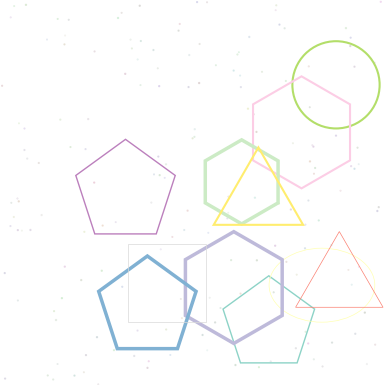[{"shape": "pentagon", "thickness": 1, "radius": 0.63, "center": [0.698, 0.159]}, {"shape": "oval", "thickness": 0.5, "radius": 0.69, "center": [0.836, 0.259]}, {"shape": "hexagon", "thickness": 2.5, "radius": 0.73, "center": [0.607, 0.253]}, {"shape": "triangle", "thickness": 0.5, "radius": 0.66, "center": [0.881, 0.267]}, {"shape": "pentagon", "thickness": 2.5, "radius": 0.66, "center": [0.383, 0.202]}, {"shape": "circle", "thickness": 1.5, "radius": 0.57, "center": [0.873, 0.78]}, {"shape": "hexagon", "thickness": 1.5, "radius": 0.73, "center": [0.783, 0.656]}, {"shape": "square", "thickness": 0.5, "radius": 0.5, "center": [0.434, 0.264]}, {"shape": "pentagon", "thickness": 1, "radius": 0.68, "center": [0.326, 0.502]}, {"shape": "hexagon", "thickness": 2.5, "radius": 0.55, "center": [0.628, 0.528]}, {"shape": "triangle", "thickness": 1.5, "radius": 0.67, "center": [0.671, 0.483]}]